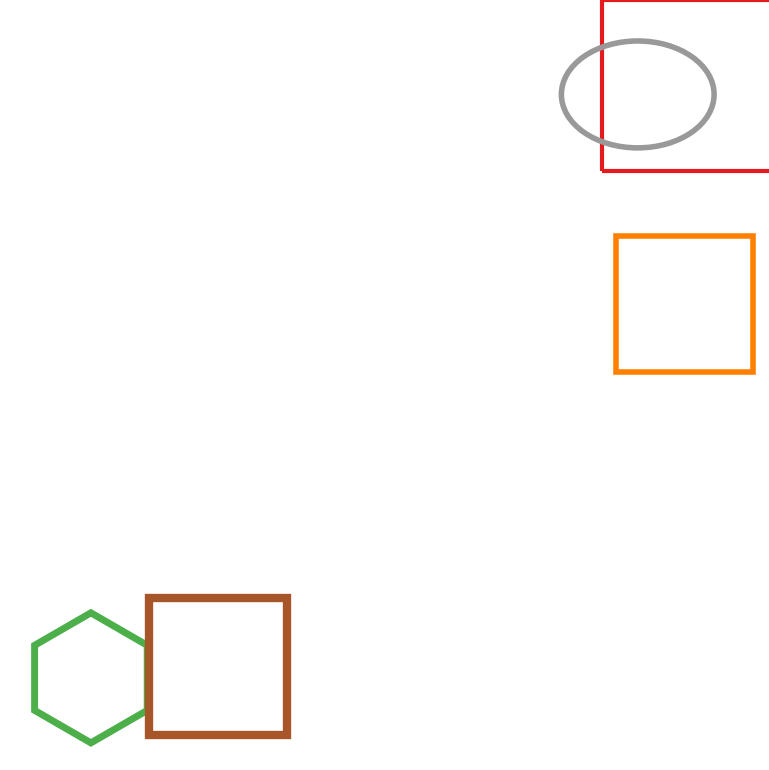[{"shape": "square", "thickness": 1.5, "radius": 0.56, "center": [0.893, 0.889]}, {"shape": "hexagon", "thickness": 2.5, "radius": 0.42, "center": [0.118, 0.12]}, {"shape": "square", "thickness": 2, "radius": 0.44, "center": [0.889, 0.605]}, {"shape": "square", "thickness": 3, "radius": 0.45, "center": [0.283, 0.134]}, {"shape": "oval", "thickness": 2, "radius": 0.5, "center": [0.828, 0.877]}]